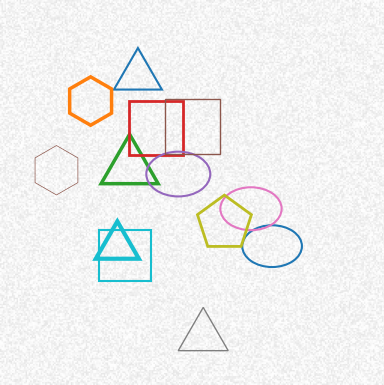[{"shape": "oval", "thickness": 1.5, "radius": 0.39, "center": [0.707, 0.361]}, {"shape": "triangle", "thickness": 1.5, "radius": 0.36, "center": [0.358, 0.803]}, {"shape": "hexagon", "thickness": 2.5, "radius": 0.31, "center": [0.235, 0.738]}, {"shape": "triangle", "thickness": 2.5, "radius": 0.43, "center": [0.337, 0.566]}, {"shape": "square", "thickness": 2, "radius": 0.35, "center": [0.405, 0.667]}, {"shape": "oval", "thickness": 1.5, "radius": 0.42, "center": [0.463, 0.548]}, {"shape": "square", "thickness": 1, "radius": 0.36, "center": [0.5, 0.671]}, {"shape": "hexagon", "thickness": 0.5, "radius": 0.32, "center": [0.147, 0.558]}, {"shape": "oval", "thickness": 1.5, "radius": 0.4, "center": [0.652, 0.458]}, {"shape": "triangle", "thickness": 1, "radius": 0.37, "center": [0.528, 0.127]}, {"shape": "pentagon", "thickness": 2, "radius": 0.37, "center": [0.583, 0.42]}, {"shape": "triangle", "thickness": 3, "radius": 0.32, "center": [0.305, 0.36]}, {"shape": "square", "thickness": 1.5, "radius": 0.34, "center": [0.324, 0.337]}]